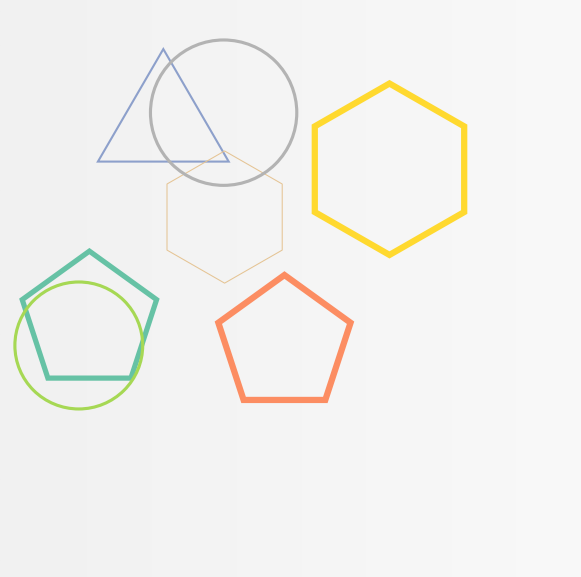[{"shape": "pentagon", "thickness": 2.5, "radius": 0.61, "center": [0.154, 0.443]}, {"shape": "pentagon", "thickness": 3, "radius": 0.6, "center": [0.489, 0.403]}, {"shape": "triangle", "thickness": 1, "radius": 0.65, "center": [0.281, 0.784]}, {"shape": "circle", "thickness": 1.5, "radius": 0.55, "center": [0.136, 0.401]}, {"shape": "hexagon", "thickness": 3, "radius": 0.74, "center": [0.67, 0.706]}, {"shape": "hexagon", "thickness": 0.5, "radius": 0.57, "center": [0.386, 0.623]}, {"shape": "circle", "thickness": 1.5, "radius": 0.63, "center": [0.385, 0.804]}]